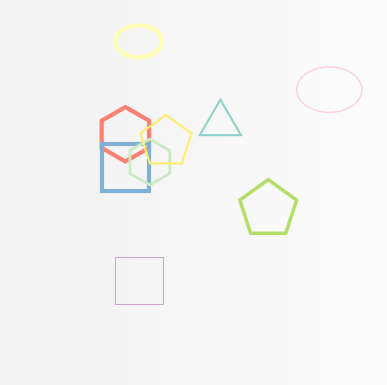[{"shape": "triangle", "thickness": 1.5, "radius": 0.31, "center": [0.569, 0.68]}, {"shape": "oval", "thickness": 3, "radius": 0.3, "center": [0.357, 0.893]}, {"shape": "hexagon", "thickness": 3, "radius": 0.35, "center": [0.324, 0.651]}, {"shape": "square", "thickness": 3, "radius": 0.3, "center": [0.324, 0.566]}, {"shape": "pentagon", "thickness": 2.5, "radius": 0.39, "center": [0.692, 0.456]}, {"shape": "oval", "thickness": 1, "radius": 0.42, "center": [0.85, 0.767]}, {"shape": "square", "thickness": 0.5, "radius": 0.31, "center": [0.359, 0.272]}, {"shape": "hexagon", "thickness": 2, "radius": 0.3, "center": [0.387, 0.579]}, {"shape": "pentagon", "thickness": 1.5, "radius": 0.35, "center": [0.428, 0.632]}]